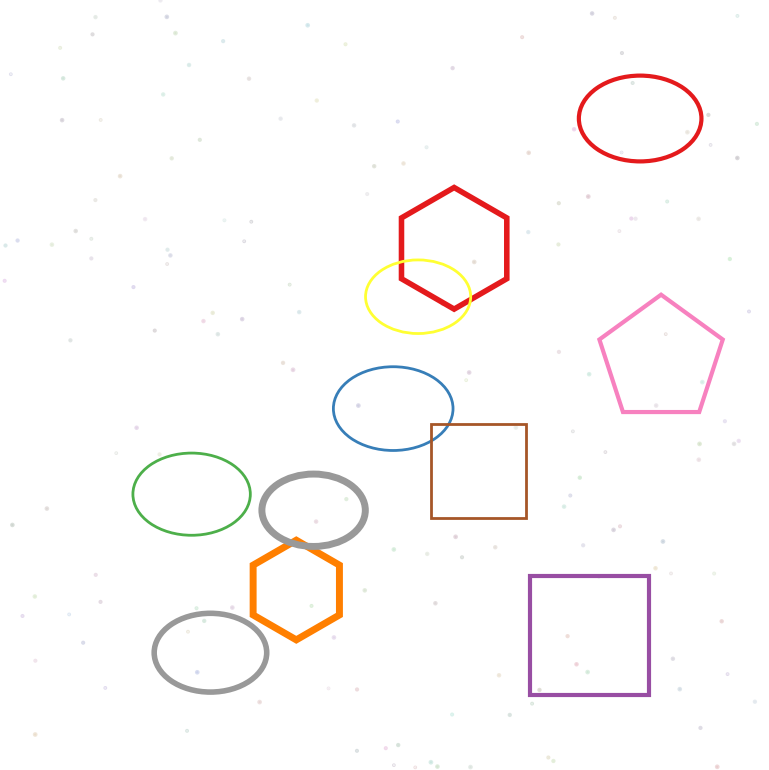[{"shape": "hexagon", "thickness": 2, "radius": 0.39, "center": [0.59, 0.678]}, {"shape": "oval", "thickness": 1.5, "radius": 0.4, "center": [0.831, 0.846]}, {"shape": "oval", "thickness": 1, "radius": 0.39, "center": [0.511, 0.469]}, {"shape": "oval", "thickness": 1, "radius": 0.38, "center": [0.249, 0.358]}, {"shape": "square", "thickness": 1.5, "radius": 0.39, "center": [0.765, 0.175]}, {"shape": "hexagon", "thickness": 2.5, "radius": 0.32, "center": [0.385, 0.234]}, {"shape": "oval", "thickness": 1, "radius": 0.34, "center": [0.543, 0.615]}, {"shape": "square", "thickness": 1, "radius": 0.31, "center": [0.621, 0.388]}, {"shape": "pentagon", "thickness": 1.5, "radius": 0.42, "center": [0.859, 0.533]}, {"shape": "oval", "thickness": 2, "radius": 0.37, "center": [0.273, 0.152]}, {"shape": "oval", "thickness": 2.5, "radius": 0.34, "center": [0.407, 0.337]}]